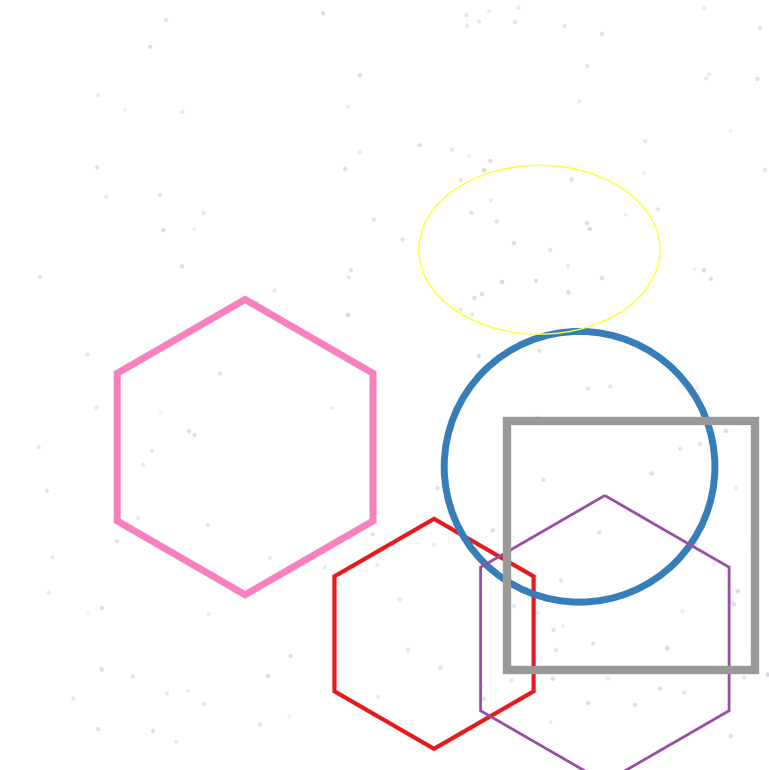[{"shape": "hexagon", "thickness": 1.5, "radius": 0.75, "center": [0.564, 0.177]}, {"shape": "circle", "thickness": 2.5, "radius": 0.88, "center": [0.753, 0.394]}, {"shape": "hexagon", "thickness": 1, "radius": 0.93, "center": [0.785, 0.17]}, {"shape": "oval", "thickness": 0.5, "radius": 0.78, "center": [0.7, 0.676]}, {"shape": "hexagon", "thickness": 2.5, "radius": 0.96, "center": [0.318, 0.419]}, {"shape": "square", "thickness": 3, "radius": 0.81, "center": [0.82, 0.291]}]